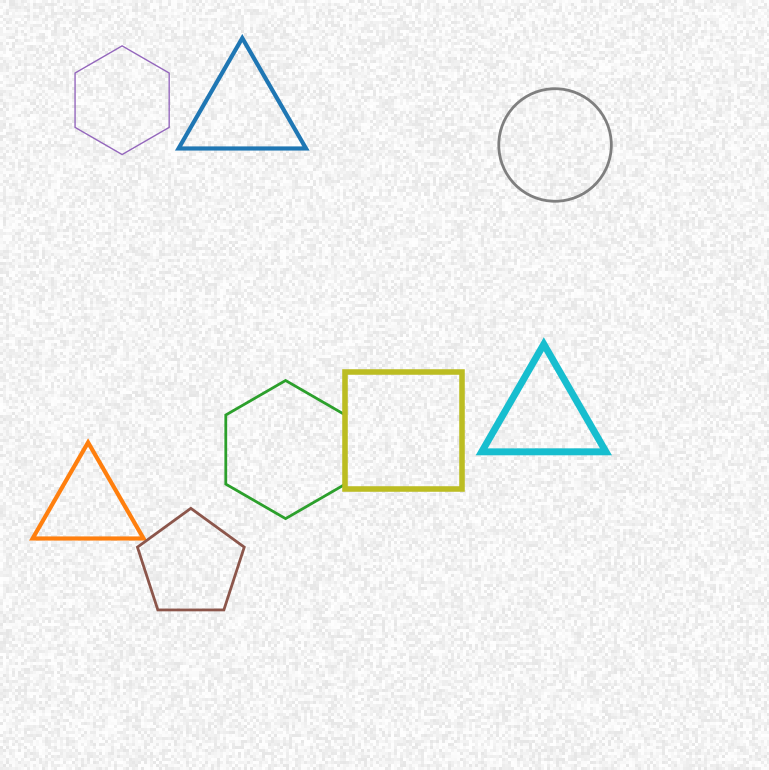[{"shape": "triangle", "thickness": 1.5, "radius": 0.48, "center": [0.315, 0.855]}, {"shape": "triangle", "thickness": 1.5, "radius": 0.42, "center": [0.114, 0.342]}, {"shape": "hexagon", "thickness": 1, "radius": 0.45, "center": [0.371, 0.416]}, {"shape": "hexagon", "thickness": 0.5, "radius": 0.35, "center": [0.159, 0.87]}, {"shape": "pentagon", "thickness": 1, "radius": 0.36, "center": [0.248, 0.267]}, {"shape": "circle", "thickness": 1, "radius": 0.37, "center": [0.721, 0.812]}, {"shape": "square", "thickness": 2, "radius": 0.38, "center": [0.524, 0.441]}, {"shape": "triangle", "thickness": 2.5, "radius": 0.47, "center": [0.706, 0.46]}]